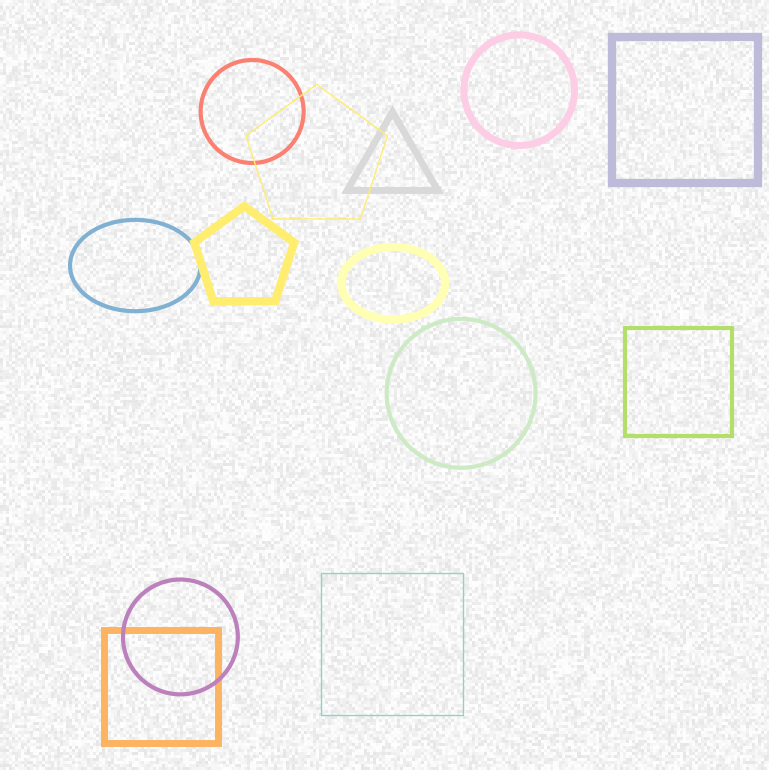[{"shape": "square", "thickness": 0.5, "radius": 0.46, "center": [0.509, 0.164]}, {"shape": "oval", "thickness": 3, "radius": 0.34, "center": [0.511, 0.632]}, {"shape": "square", "thickness": 3, "radius": 0.47, "center": [0.89, 0.857]}, {"shape": "circle", "thickness": 1.5, "radius": 0.33, "center": [0.327, 0.855]}, {"shape": "oval", "thickness": 1.5, "radius": 0.42, "center": [0.176, 0.655]}, {"shape": "square", "thickness": 2.5, "radius": 0.37, "center": [0.209, 0.108]}, {"shape": "square", "thickness": 1.5, "radius": 0.35, "center": [0.881, 0.504]}, {"shape": "circle", "thickness": 2.5, "radius": 0.36, "center": [0.674, 0.883]}, {"shape": "triangle", "thickness": 2.5, "radius": 0.34, "center": [0.51, 0.787]}, {"shape": "circle", "thickness": 1.5, "radius": 0.37, "center": [0.234, 0.173]}, {"shape": "circle", "thickness": 1.5, "radius": 0.48, "center": [0.599, 0.489]}, {"shape": "pentagon", "thickness": 0.5, "radius": 0.48, "center": [0.411, 0.794]}, {"shape": "pentagon", "thickness": 3, "radius": 0.34, "center": [0.317, 0.664]}]